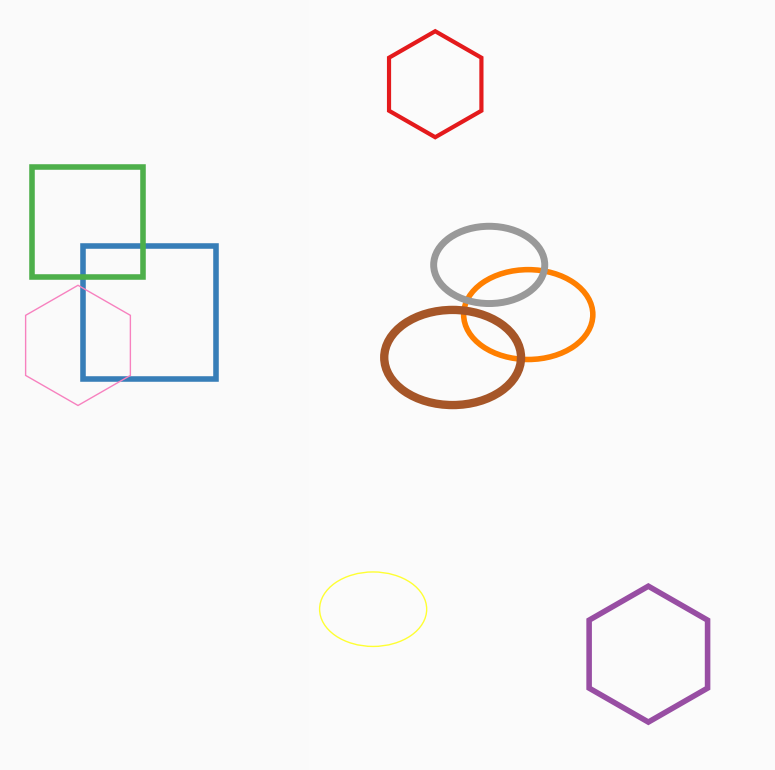[{"shape": "hexagon", "thickness": 1.5, "radius": 0.34, "center": [0.562, 0.891]}, {"shape": "square", "thickness": 2, "radius": 0.43, "center": [0.193, 0.594]}, {"shape": "square", "thickness": 2, "radius": 0.36, "center": [0.113, 0.712]}, {"shape": "hexagon", "thickness": 2, "radius": 0.44, "center": [0.837, 0.15]}, {"shape": "oval", "thickness": 2, "radius": 0.42, "center": [0.682, 0.591]}, {"shape": "oval", "thickness": 0.5, "radius": 0.35, "center": [0.481, 0.209]}, {"shape": "oval", "thickness": 3, "radius": 0.44, "center": [0.584, 0.536]}, {"shape": "hexagon", "thickness": 0.5, "radius": 0.39, "center": [0.101, 0.551]}, {"shape": "oval", "thickness": 2.5, "radius": 0.36, "center": [0.631, 0.656]}]